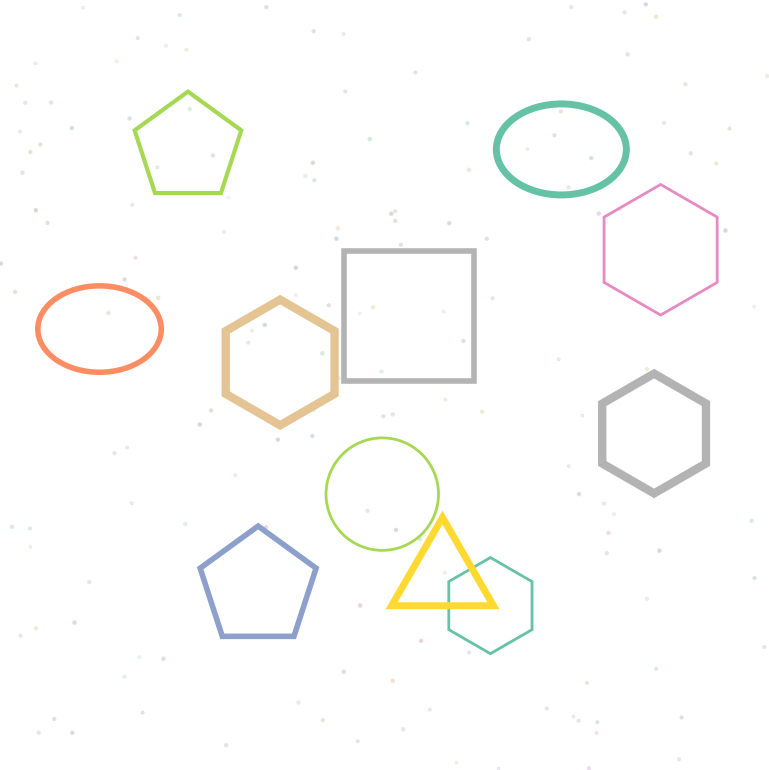[{"shape": "hexagon", "thickness": 1, "radius": 0.31, "center": [0.637, 0.213]}, {"shape": "oval", "thickness": 2.5, "radius": 0.42, "center": [0.729, 0.806]}, {"shape": "oval", "thickness": 2, "radius": 0.4, "center": [0.129, 0.573]}, {"shape": "pentagon", "thickness": 2, "radius": 0.4, "center": [0.335, 0.238]}, {"shape": "hexagon", "thickness": 1, "radius": 0.42, "center": [0.858, 0.676]}, {"shape": "circle", "thickness": 1, "radius": 0.37, "center": [0.496, 0.358]}, {"shape": "pentagon", "thickness": 1.5, "radius": 0.36, "center": [0.244, 0.808]}, {"shape": "triangle", "thickness": 2.5, "radius": 0.38, "center": [0.575, 0.252]}, {"shape": "hexagon", "thickness": 3, "radius": 0.41, "center": [0.364, 0.529]}, {"shape": "hexagon", "thickness": 3, "radius": 0.39, "center": [0.849, 0.437]}, {"shape": "square", "thickness": 2, "radius": 0.42, "center": [0.531, 0.589]}]